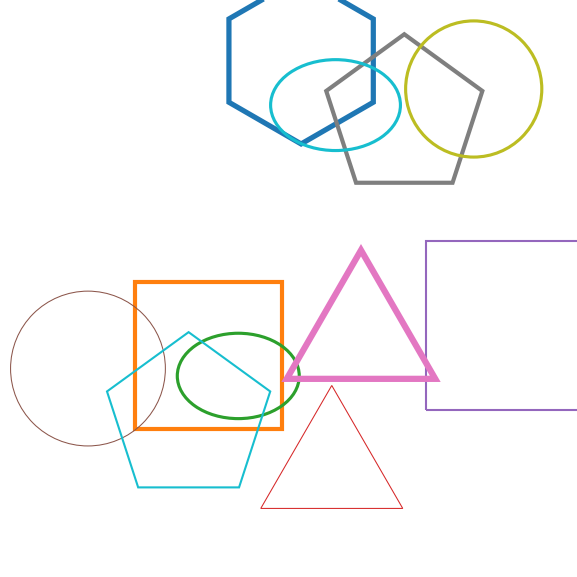[{"shape": "hexagon", "thickness": 2.5, "radius": 0.72, "center": [0.521, 0.894]}, {"shape": "square", "thickness": 2, "radius": 0.64, "center": [0.361, 0.384]}, {"shape": "oval", "thickness": 1.5, "radius": 0.53, "center": [0.413, 0.348]}, {"shape": "triangle", "thickness": 0.5, "radius": 0.71, "center": [0.574, 0.19]}, {"shape": "square", "thickness": 1, "radius": 0.73, "center": [0.883, 0.435]}, {"shape": "circle", "thickness": 0.5, "radius": 0.67, "center": [0.152, 0.361]}, {"shape": "triangle", "thickness": 3, "radius": 0.74, "center": [0.625, 0.417]}, {"shape": "pentagon", "thickness": 2, "radius": 0.71, "center": [0.7, 0.798]}, {"shape": "circle", "thickness": 1.5, "radius": 0.59, "center": [0.82, 0.845]}, {"shape": "pentagon", "thickness": 1, "radius": 0.74, "center": [0.327, 0.275]}, {"shape": "oval", "thickness": 1.5, "radius": 0.56, "center": [0.581, 0.817]}]